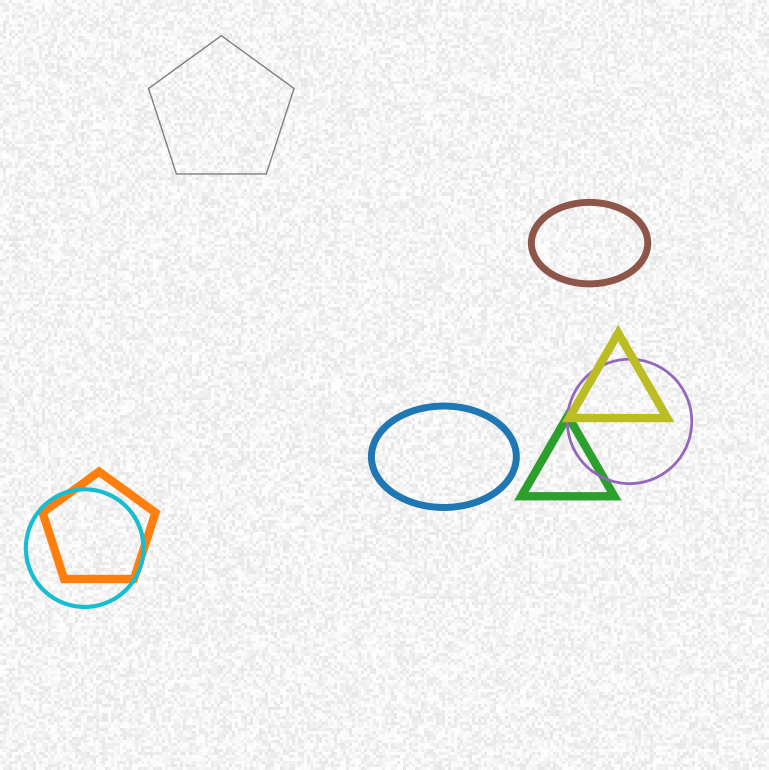[{"shape": "oval", "thickness": 2.5, "radius": 0.47, "center": [0.576, 0.407]}, {"shape": "pentagon", "thickness": 3, "radius": 0.39, "center": [0.129, 0.31]}, {"shape": "triangle", "thickness": 3, "radius": 0.35, "center": [0.737, 0.39]}, {"shape": "circle", "thickness": 1, "radius": 0.4, "center": [0.818, 0.453]}, {"shape": "oval", "thickness": 2.5, "radius": 0.38, "center": [0.766, 0.684]}, {"shape": "pentagon", "thickness": 0.5, "radius": 0.5, "center": [0.287, 0.854]}, {"shape": "triangle", "thickness": 3, "radius": 0.37, "center": [0.803, 0.494]}, {"shape": "circle", "thickness": 1.5, "radius": 0.38, "center": [0.11, 0.288]}]